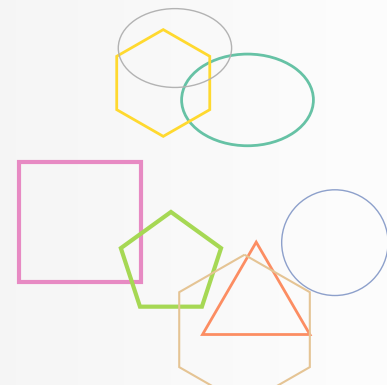[{"shape": "oval", "thickness": 2, "radius": 0.85, "center": [0.639, 0.74]}, {"shape": "triangle", "thickness": 2, "radius": 0.8, "center": [0.661, 0.211]}, {"shape": "circle", "thickness": 1, "radius": 0.69, "center": [0.864, 0.37]}, {"shape": "square", "thickness": 3, "radius": 0.78, "center": [0.206, 0.423]}, {"shape": "pentagon", "thickness": 3, "radius": 0.68, "center": [0.441, 0.313]}, {"shape": "hexagon", "thickness": 2, "radius": 0.69, "center": [0.421, 0.784]}, {"shape": "hexagon", "thickness": 1.5, "radius": 0.97, "center": [0.631, 0.144]}, {"shape": "oval", "thickness": 1, "radius": 0.73, "center": [0.451, 0.875]}]